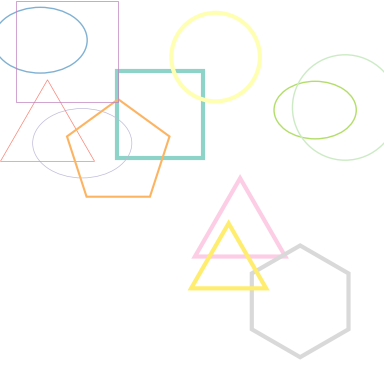[{"shape": "square", "thickness": 3, "radius": 0.56, "center": [0.415, 0.703]}, {"shape": "circle", "thickness": 3, "radius": 0.57, "center": [0.56, 0.852]}, {"shape": "oval", "thickness": 0.5, "radius": 0.64, "center": [0.214, 0.628]}, {"shape": "triangle", "thickness": 0.5, "radius": 0.71, "center": [0.123, 0.652]}, {"shape": "oval", "thickness": 1, "radius": 0.61, "center": [0.104, 0.896]}, {"shape": "pentagon", "thickness": 1.5, "radius": 0.7, "center": [0.307, 0.602]}, {"shape": "oval", "thickness": 1, "radius": 0.53, "center": [0.819, 0.714]}, {"shape": "triangle", "thickness": 3, "radius": 0.68, "center": [0.624, 0.401]}, {"shape": "hexagon", "thickness": 3, "radius": 0.73, "center": [0.78, 0.217]}, {"shape": "square", "thickness": 0.5, "radius": 0.66, "center": [0.173, 0.866]}, {"shape": "circle", "thickness": 1, "radius": 0.68, "center": [0.896, 0.721]}, {"shape": "triangle", "thickness": 3, "radius": 0.56, "center": [0.594, 0.307]}]